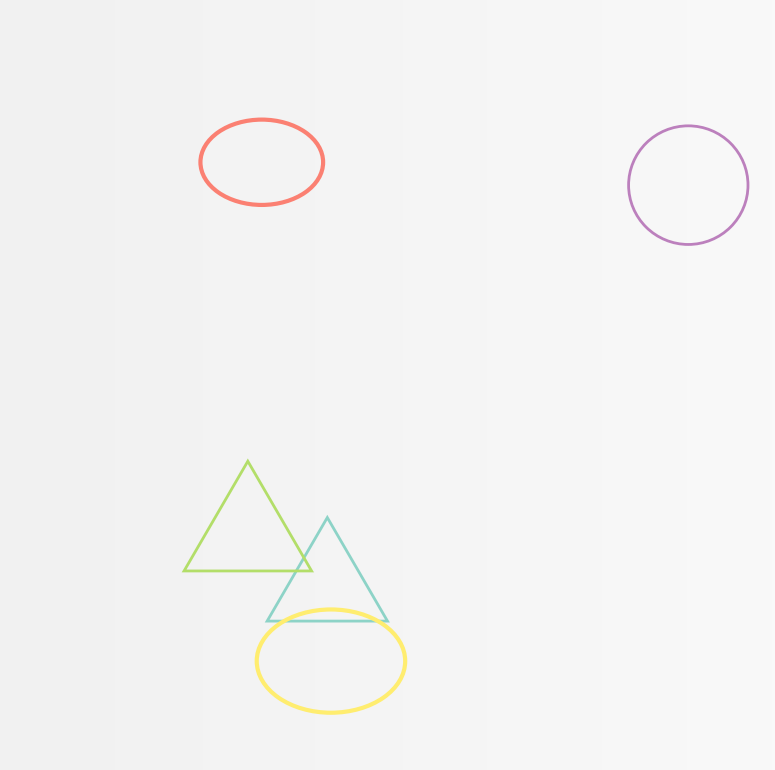[{"shape": "triangle", "thickness": 1, "radius": 0.45, "center": [0.422, 0.238]}, {"shape": "oval", "thickness": 1.5, "radius": 0.4, "center": [0.338, 0.789]}, {"shape": "triangle", "thickness": 1, "radius": 0.47, "center": [0.32, 0.306]}, {"shape": "circle", "thickness": 1, "radius": 0.39, "center": [0.888, 0.76]}, {"shape": "oval", "thickness": 1.5, "radius": 0.48, "center": [0.427, 0.141]}]